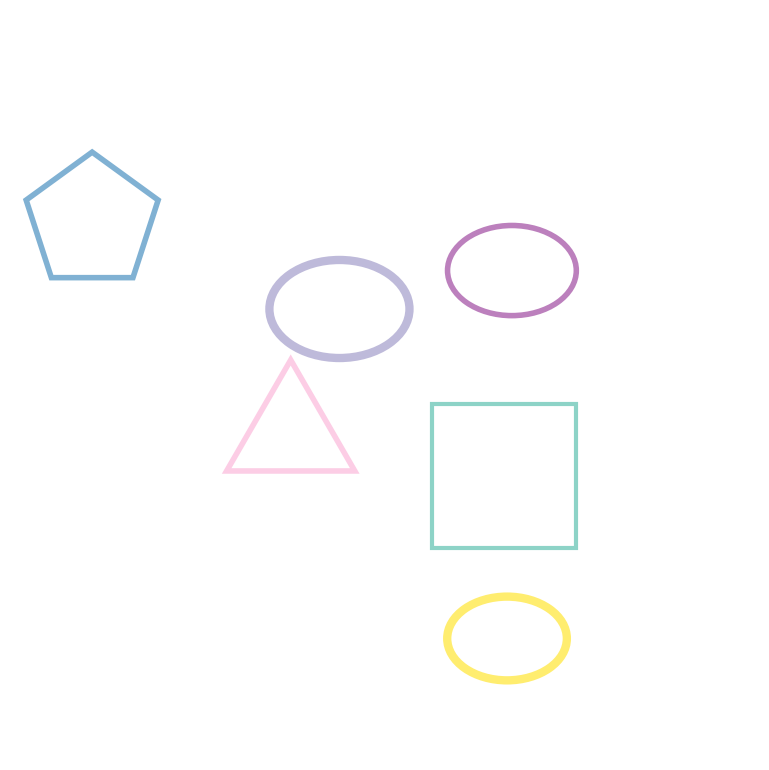[{"shape": "square", "thickness": 1.5, "radius": 0.47, "center": [0.655, 0.381]}, {"shape": "oval", "thickness": 3, "radius": 0.45, "center": [0.441, 0.599]}, {"shape": "pentagon", "thickness": 2, "radius": 0.45, "center": [0.12, 0.712]}, {"shape": "triangle", "thickness": 2, "radius": 0.48, "center": [0.378, 0.436]}, {"shape": "oval", "thickness": 2, "radius": 0.42, "center": [0.665, 0.649]}, {"shape": "oval", "thickness": 3, "radius": 0.39, "center": [0.658, 0.171]}]